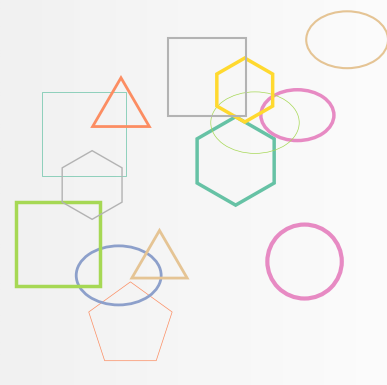[{"shape": "square", "thickness": 0.5, "radius": 0.54, "center": [0.216, 0.652]}, {"shape": "hexagon", "thickness": 2.5, "radius": 0.57, "center": [0.608, 0.582]}, {"shape": "triangle", "thickness": 2, "radius": 0.42, "center": [0.312, 0.714]}, {"shape": "pentagon", "thickness": 0.5, "radius": 0.57, "center": [0.337, 0.155]}, {"shape": "oval", "thickness": 2, "radius": 0.55, "center": [0.306, 0.285]}, {"shape": "circle", "thickness": 3, "radius": 0.48, "center": [0.786, 0.321]}, {"shape": "oval", "thickness": 2.5, "radius": 0.47, "center": [0.767, 0.701]}, {"shape": "square", "thickness": 2.5, "radius": 0.54, "center": [0.149, 0.366]}, {"shape": "oval", "thickness": 0.5, "radius": 0.57, "center": [0.658, 0.681]}, {"shape": "hexagon", "thickness": 2.5, "radius": 0.42, "center": [0.632, 0.766]}, {"shape": "triangle", "thickness": 2, "radius": 0.41, "center": [0.412, 0.319]}, {"shape": "oval", "thickness": 1.5, "radius": 0.53, "center": [0.896, 0.897]}, {"shape": "square", "thickness": 1.5, "radius": 0.51, "center": [0.534, 0.801]}, {"shape": "hexagon", "thickness": 1, "radius": 0.45, "center": [0.238, 0.519]}]